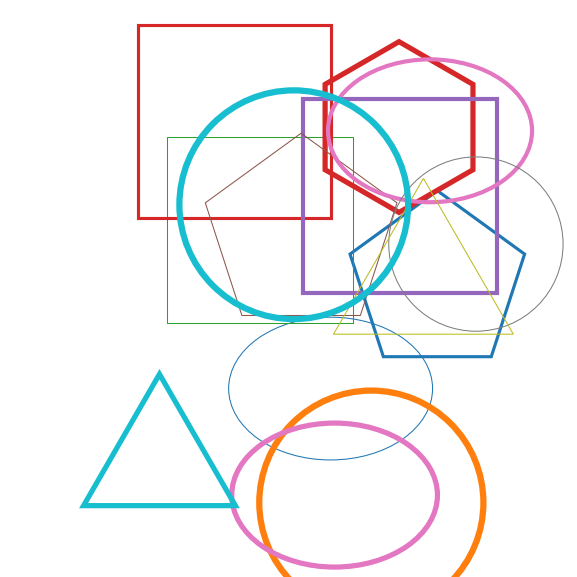[{"shape": "oval", "thickness": 0.5, "radius": 0.88, "center": [0.572, 0.326]}, {"shape": "pentagon", "thickness": 1.5, "radius": 0.79, "center": [0.757, 0.51]}, {"shape": "circle", "thickness": 3, "radius": 0.97, "center": [0.643, 0.129]}, {"shape": "square", "thickness": 0.5, "radius": 0.8, "center": [0.45, 0.601]}, {"shape": "square", "thickness": 1.5, "radius": 0.84, "center": [0.406, 0.789]}, {"shape": "hexagon", "thickness": 2.5, "radius": 0.74, "center": [0.691, 0.779]}, {"shape": "square", "thickness": 2, "radius": 0.84, "center": [0.693, 0.66]}, {"shape": "pentagon", "thickness": 0.5, "radius": 0.87, "center": [0.521, 0.594]}, {"shape": "oval", "thickness": 2.5, "radius": 0.89, "center": [0.579, 0.142]}, {"shape": "oval", "thickness": 2, "radius": 0.88, "center": [0.745, 0.773]}, {"shape": "circle", "thickness": 0.5, "radius": 0.75, "center": [0.824, 0.577]}, {"shape": "triangle", "thickness": 0.5, "radius": 0.9, "center": [0.733, 0.51]}, {"shape": "circle", "thickness": 3, "radius": 0.99, "center": [0.509, 0.645]}, {"shape": "triangle", "thickness": 2.5, "radius": 0.76, "center": [0.276, 0.199]}]